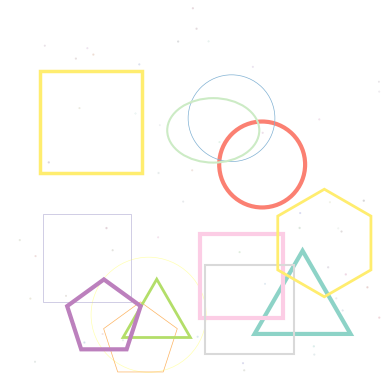[{"shape": "triangle", "thickness": 3, "radius": 0.72, "center": [0.786, 0.205]}, {"shape": "circle", "thickness": 0.5, "radius": 0.75, "center": [0.386, 0.182]}, {"shape": "square", "thickness": 0.5, "radius": 0.57, "center": [0.226, 0.331]}, {"shape": "circle", "thickness": 3, "radius": 0.56, "center": [0.681, 0.573]}, {"shape": "circle", "thickness": 0.5, "radius": 0.56, "center": [0.601, 0.693]}, {"shape": "pentagon", "thickness": 0.5, "radius": 0.5, "center": [0.365, 0.115]}, {"shape": "triangle", "thickness": 2, "radius": 0.5, "center": [0.407, 0.174]}, {"shape": "square", "thickness": 3, "radius": 0.54, "center": [0.628, 0.283]}, {"shape": "square", "thickness": 1.5, "radius": 0.58, "center": [0.648, 0.195]}, {"shape": "pentagon", "thickness": 3, "radius": 0.5, "center": [0.27, 0.174]}, {"shape": "oval", "thickness": 1.5, "radius": 0.6, "center": [0.554, 0.661]}, {"shape": "square", "thickness": 2.5, "radius": 0.66, "center": [0.237, 0.682]}, {"shape": "hexagon", "thickness": 2, "radius": 0.7, "center": [0.842, 0.369]}]